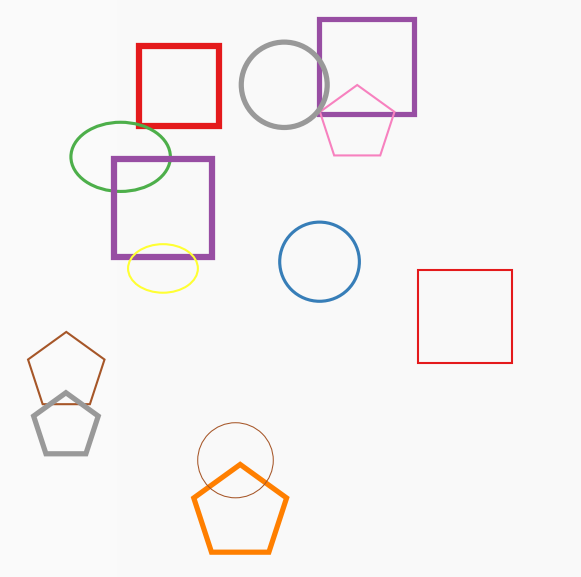[{"shape": "square", "thickness": 1, "radius": 0.41, "center": [0.8, 0.451]}, {"shape": "square", "thickness": 3, "radius": 0.34, "center": [0.307, 0.85]}, {"shape": "circle", "thickness": 1.5, "radius": 0.34, "center": [0.55, 0.546]}, {"shape": "oval", "thickness": 1.5, "radius": 0.43, "center": [0.208, 0.728]}, {"shape": "square", "thickness": 2.5, "radius": 0.41, "center": [0.63, 0.884]}, {"shape": "square", "thickness": 3, "radius": 0.42, "center": [0.281, 0.639]}, {"shape": "pentagon", "thickness": 2.5, "radius": 0.42, "center": [0.413, 0.111]}, {"shape": "oval", "thickness": 1, "radius": 0.3, "center": [0.28, 0.534]}, {"shape": "pentagon", "thickness": 1, "radius": 0.35, "center": [0.114, 0.355]}, {"shape": "circle", "thickness": 0.5, "radius": 0.33, "center": [0.405, 0.202]}, {"shape": "pentagon", "thickness": 1, "radius": 0.34, "center": [0.615, 0.785]}, {"shape": "pentagon", "thickness": 2.5, "radius": 0.29, "center": [0.113, 0.261]}, {"shape": "circle", "thickness": 2.5, "radius": 0.37, "center": [0.489, 0.852]}]